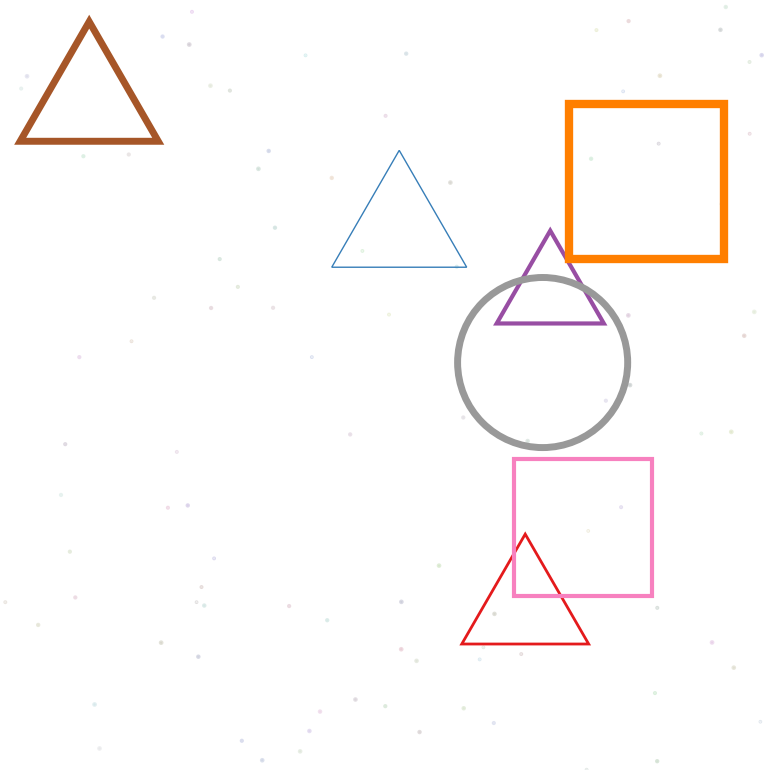[{"shape": "triangle", "thickness": 1, "radius": 0.48, "center": [0.682, 0.211]}, {"shape": "triangle", "thickness": 0.5, "radius": 0.51, "center": [0.518, 0.704]}, {"shape": "triangle", "thickness": 1.5, "radius": 0.4, "center": [0.715, 0.62]}, {"shape": "square", "thickness": 3, "radius": 0.5, "center": [0.84, 0.764]}, {"shape": "triangle", "thickness": 2.5, "radius": 0.52, "center": [0.116, 0.868]}, {"shape": "square", "thickness": 1.5, "radius": 0.45, "center": [0.757, 0.315]}, {"shape": "circle", "thickness": 2.5, "radius": 0.55, "center": [0.705, 0.529]}]